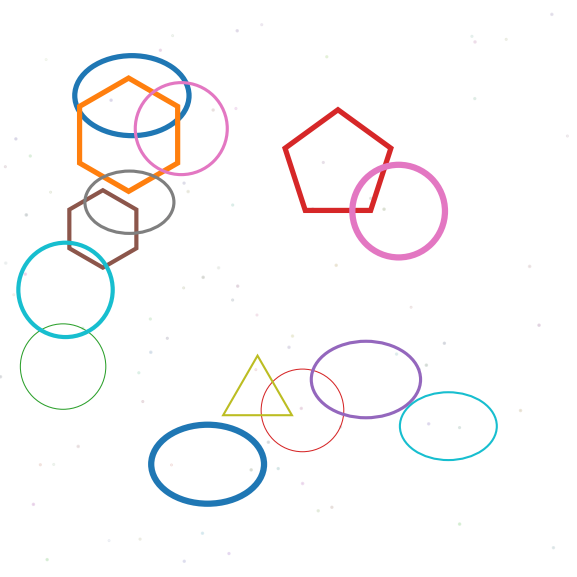[{"shape": "oval", "thickness": 3, "radius": 0.49, "center": [0.36, 0.195]}, {"shape": "oval", "thickness": 2.5, "radius": 0.49, "center": [0.228, 0.834]}, {"shape": "hexagon", "thickness": 2.5, "radius": 0.49, "center": [0.223, 0.766]}, {"shape": "circle", "thickness": 0.5, "radius": 0.37, "center": [0.109, 0.364]}, {"shape": "circle", "thickness": 0.5, "radius": 0.36, "center": [0.524, 0.288]}, {"shape": "pentagon", "thickness": 2.5, "radius": 0.48, "center": [0.585, 0.713]}, {"shape": "oval", "thickness": 1.5, "radius": 0.47, "center": [0.634, 0.342]}, {"shape": "hexagon", "thickness": 2, "radius": 0.34, "center": [0.178, 0.603]}, {"shape": "circle", "thickness": 3, "radius": 0.4, "center": [0.69, 0.634]}, {"shape": "circle", "thickness": 1.5, "radius": 0.4, "center": [0.314, 0.776]}, {"shape": "oval", "thickness": 1.5, "radius": 0.39, "center": [0.224, 0.649]}, {"shape": "triangle", "thickness": 1, "radius": 0.34, "center": [0.446, 0.315]}, {"shape": "circle", "thickness": 2, "radius": 0.41, "center": [0.113, 0.497]}, {"shape": "oval", "thickness": 1, "radius": 0.42, "center": [0.776, 0.261]}]